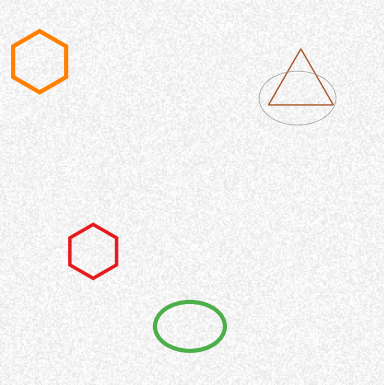[{"shape": "hexagon", "thickness": 2.5, "radius": 0.35, "center": [0.242, 0.347]}, {"shape": "oval", "thickness": 3, "radius": 0.45, "center": [0.493, 0.152]}, {"shape": "hexagon", "thickness": 3, "radius": 0.4, "center": [0.103, 0.84]}, {"shape": "triangle", "thickness": 1, "radius": 0.49, "center": [0.782, 0.776]}, {"shape": "oval", "thickness": 0.5, "radius": 0.5, "center": [0.773, 0.745]}]